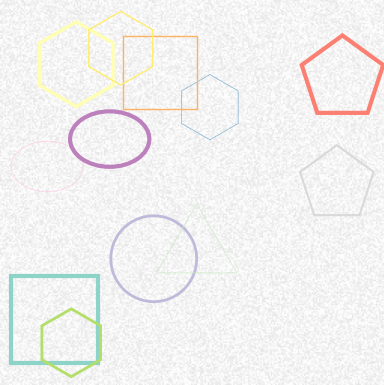[{"shape": "square", "thickness": 3, "radius": 0.56, "center": [0.142, 0.171]}, {"shape": "hexagon", "thickness": 2.5, "radius": 0.55, "center": [0.198, 0.833]}, {"shape": "circle", "thickness": 2, "radius": 0.56, "center": [0.399, 0.328]}, {"shape": "pentagon", "thickness": 3, "radius": 0.56, "center": [0.889, 0.797]}, {"shape": "hexagon", "thickness": 0.5, "radius": 0.42, "center": [0.545, 0.722]}, {"shape": "square", "thickness": 1, "radius": 0.48, "center": [0.416, 0.812]}, {"shape": "hexagon", "thickness": 2, "radius": 0.44, "center": [0.185, 0.11]}, {"shape": "oval", "thickness": 0.5, "radius": 0.47, "center": [0.123, 0.567]}, {"shape": "pentagon", "thickness": 1.5, "radius": 0.5, "center": [0.875, 0.522]}, {"shape": "oval", "thickness": 3, "radius": 0.51, "center": [0.285, 0.639]}, {"shape": "triangle", "thickness": 0.5, "radius": 0.6, "center": [0.511, 0.351]}, {"shape": "hexagon", "thickness": 1, "radius": 0.48, "center": [0.314, 0.875]}]